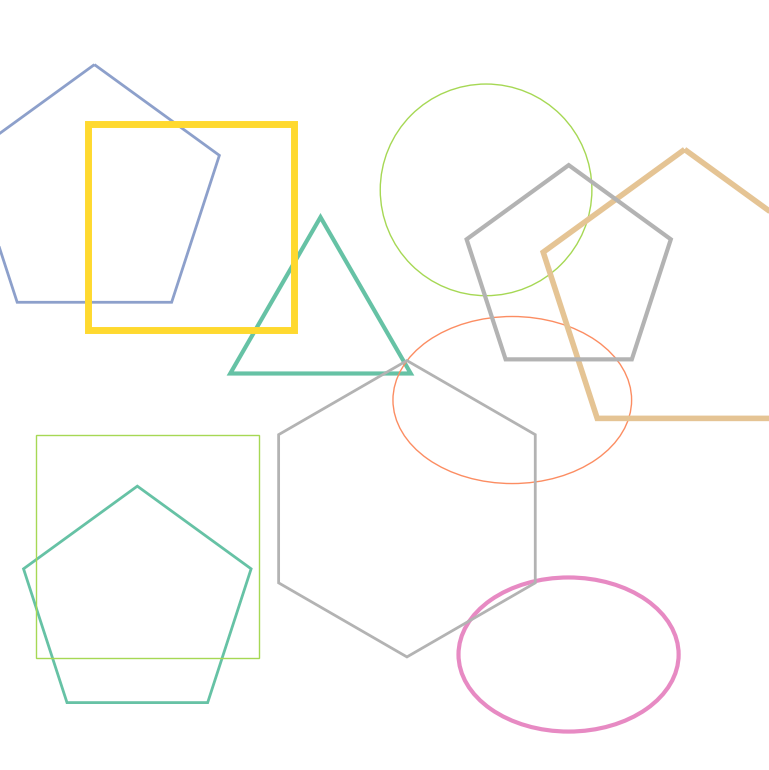[{"shape": "pentagon", "thickness": 1, "radius": 0.78, "center": [0.178, 0.213]}, {"shape": "triangle", "thickness": 1.5, "radius": 0.68, "center": [0.416, 0.583]}, {"shape": "oval", "thickness": 0.5, "radius": 0.77, "center": [0.665, 0.48]}, {"shape": "pentagon", "thickness": 1, "radius": 0.85, "center": [0.123, 0.745]}, {"shape": "oval", "thickness": 1.5, "radius": 0.71, "center": [0.738, 0.15]}, {"shape": "circle", "thickness": 0.5, "radius": 0.69, "center": [0.631, 0.753]}, {"shape": "square", "thickness": 0.5, "radius": 0.72, "center": [0.192, 0.29]}, {"shape": "square", "thickness": 2.5, "radius": 0.67, "center": [0.248, 0.705]}, {"shape": "pentagon", "thickness": 2, "radius": 0.97, "center": [0.889, 0.613]}, {"shape": "pentagon", "thickness": 1.5, "radius": 0.7, "center": [0.739, 0.646]}, {"shape": "hexagon", "thickness": 1, "radius": 0.96, "center": [0.528, 0.339]}]